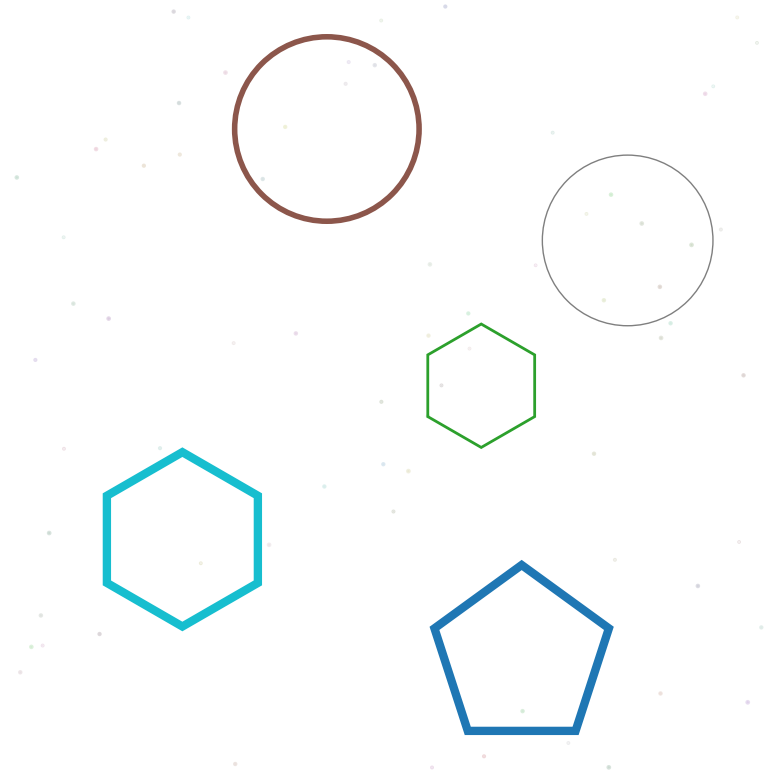[{"shape": "pentagon", "thickness": 3, "radius": 0.6, "center": [0.677, 0.147]}, {"shape": "hexagon", "thickness": 1, "radius": 0.4, "center": [0.625, 0.499]}, {"shape": "circle", "thickness": 2, "radius": 0.6, "center": [0.425, 0.832]}, {"shape": "circle", "thickness": 0.5, "radius": 0.55, "center": [0.815, 0.688]}, {"shape": "hexagon", "thickness": 3, "radius": 0.57, "center": [0.237, 0.3]}]